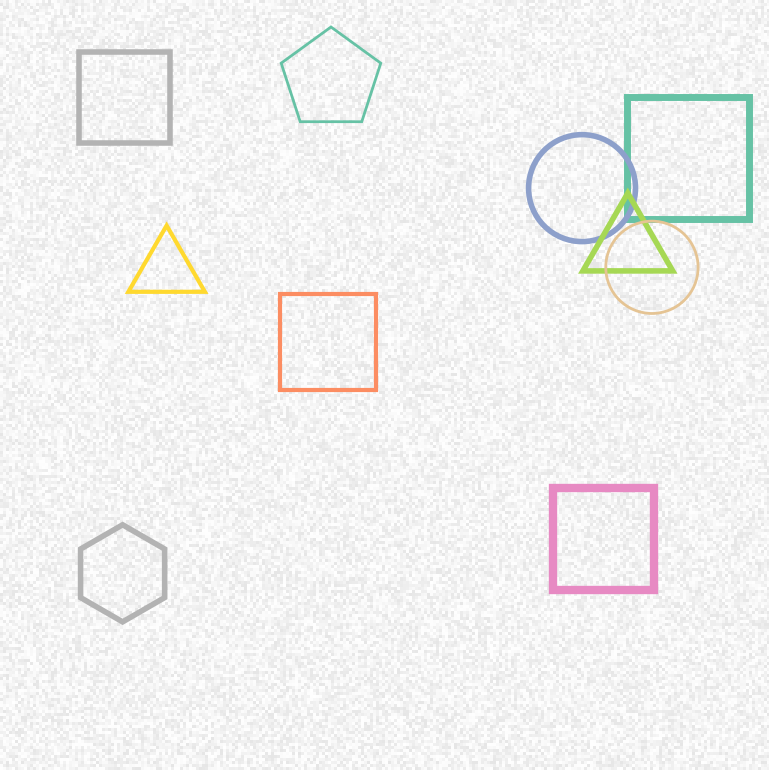[{"shape": "square", "thickness": 2.5, "radius": 0.4, "center": [0.893, 0.795]}, {"shape": "pentagon", "thickness": 1, "radius": 0.34, "center": [0.43, 0.897]}, {"shape": "square", "thickness": 1.5, "radius": 0.31, "center": [0.426, 0.556]}, {"shape": "circle", "thickness": 2, "radius": 0.35, "center": [0.756, 0.756]}, {"shape": "square", "thickness": 3, "radius": 0.33, "center": [0.784, 0.3]}, {"shape": "triangle", "thickness": 2, "radius": 0.34, "center": [0.815, 0.682]}, {"shape": "triangle", "thickness": 1.5, "radius": 0.29, "center": [0.216, 0.65]}, {"shape": "circle", "thickness": 1, "radius": 0.3, "center": [0.847, 0.653]}, {"shape": "square", "thickness": 2, "radius": 0.3, "center": [0.161, 0.874]}, {"shape": "hexagon", "thickness": 2, "radius": 0.32, "center": [0.159, 0.255]}]